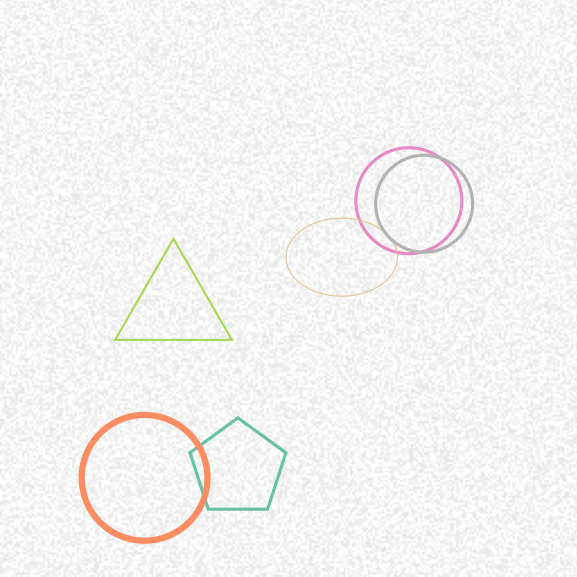[{"shape": "pentagon", "thickness": 1.5, "radius": 0.44, "center": [0.412, 0.188]}, {"shape": "circle", "thickness": 3, "radius": 0.54, "center": [0.25, 0.172]}, {"shape": "circle", "thickness": 1.5, "radius": 0.46, "center": [0.708, 0.652]}, {"shape": "triangle", "thickness": 1, "radius": 0.58, "center": [0.3, 0.469]}, {"shape": "oval", "thickness": 0.5, "radius": 0.48, "center": [0.592, 0.554]}, {"shape": "circle", "thickness": 1.5, "radius": 0.42, "center": [0.734, 0.646]}]